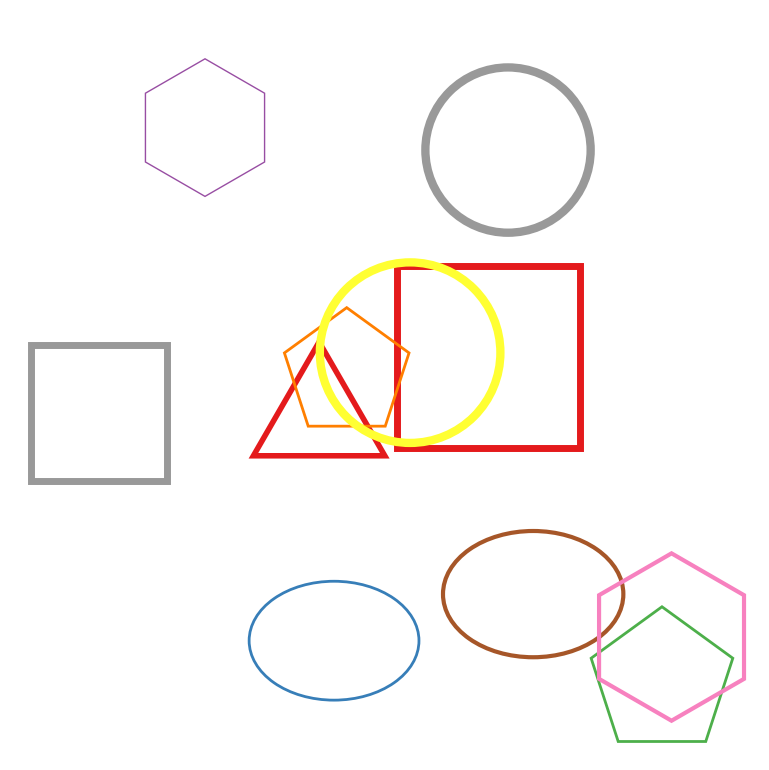[{"shape": "triangle", "thickness": 2, "radius": 0.49, "center": [0.414, 0.457]}, {"shape": "square", "thickness": 2.5, "radius": 0.59, "center": [0.635, 0.537]}, {"shape": "oval", "thickness": 1, "radius": 0.55, "center": [0.434, 0.168]}, {"shape": "pentagon", "thickness": 1, "radius": 0.48, "center": [0.86, 0.115]}, {"shape": "hexagon", "thickness": 0.5, "radius": 0.45, "center": [0.266, 0.834]}, {"shape": "pentagon", "thickness": 1, "radius": 0.43, "center": [0.45, 0.515]}, {"shape": "circle", "thickness": 3, "radius": 0.59, "center": [0.533, 0.542]}, {"shape": "oval", "thickness": 1.5, "radius": 0.59, "center": [0.692, 0.228]}, {"shape": "hexagon", "thickness": 1.5, "radius": 0.54, "center": [0.872, 0.173]}, {"shape": "square", "thickness": 2.5, "radius": 0.44, "center": [0.129, 0.464]}, {"shape": "circle", "thickness": 3, "radius": 0.54, "center": [0.66, 0.805]}]